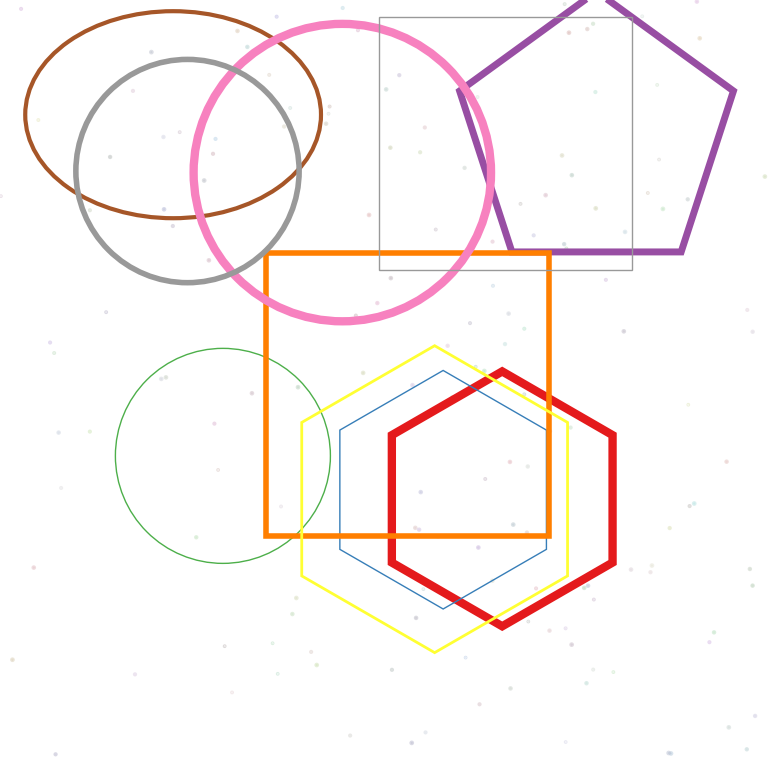[{"shape": "hexagon", "thickness": 3, "radius": 0.83, "center": [0.652, 0.352]}, {"shape": "hexagon", "thickness": 0.5, "radius": 0.77, "center": [0.576, 0.364]}, {"shape": "circle", "thickness": 0.5, "radius": 0.7, "center": [0.289, 0.408]}, {"shape": "pentagon", "thickness": 2.5, "radius": 0.93, "center": [0.775, 0.824]}, {"shape": "square", "thickness": 2, "radius": 0.92, "center": [0.529, 0.488]}, {"shape": "hexagon", "thickness": 1, "radius": 1.0, "center": [0.564, 0.352]}, {"shape": "oval", "thickness": 1.5, "radius": 0.96, "center": [0.225, 0.851]}, {"shape": "circle", "thickness": 3, "radius": 0.97, "center": [0.445, 0.776]}, {"shape": "circle", "thickness": 2, "radius": 0.72, "center": [0.243, 0.778]}, {"shape": "square", "thickness": 0.5, "radius": 0.82, "center": [0.657, 0.814]}]